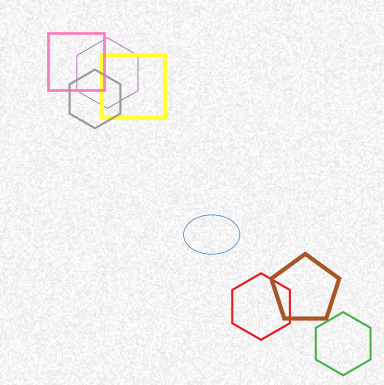[{"shape": "hexagon", "thickness": 1.5, "radius": 0.43, "center": [0.678, 0.204]}, {"shape": "oval", "thickness": 0.5, "radius": 0.37, "center": [0.55, 0.391]}, {"shape": "hexagon", "thickness": 1.5, "radius": 0.41, "center": [0.891, 0.107]}, {"shape": "hexagon", "thickness": 0.5, "radius": 0.46, "center": [0.279, 0.81]}, {"shape": "square", "thickness": 3, "radius": 0.41, "center": [0.347, 0.775]}, {"shape": "pentagon", "thickness": 3, "radius": 0.46, "center": [0.793, 0.248]}, {"shape": "square", "thickness": 2, "radius": 0.37, "center": [0.197, 0.841]}, {"shape": "hexagon", "thickness": 1.5, "radius": 0.38, "center": [0.247, 0.743]}]